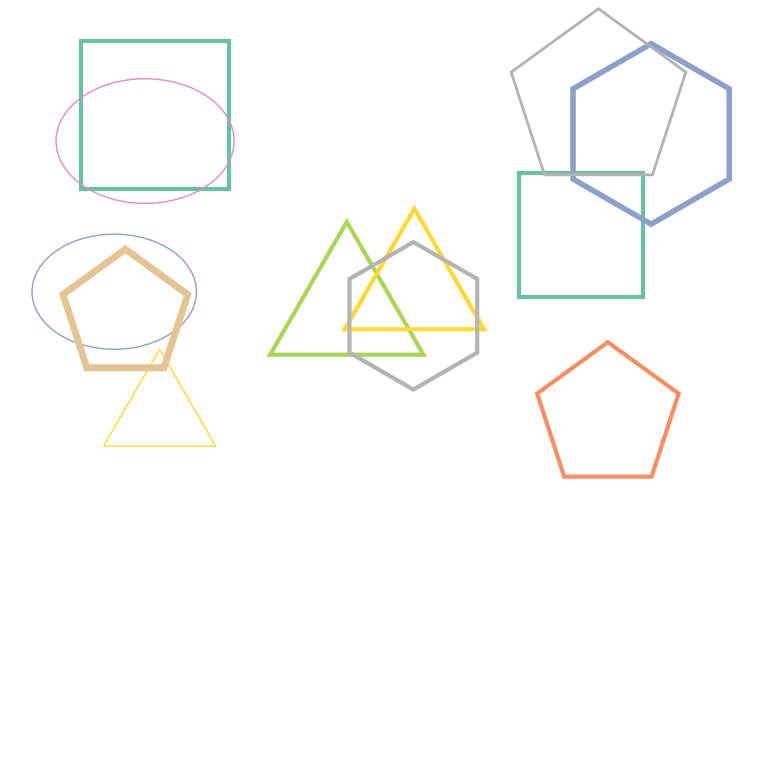[{"shape": "square", "thickness": 1.5, "radius": 0.48, "center": [0.202, 0.85]}, {"shape": "square", "thickness": 1.5, "radius": 0.4, "center": [0.755, 0.695]}, {"shape": "pentagon", "thickness": 1.5, "radius": 0.48, "center": [0.789, 0.459]}, {"shape": "oval", "thickness": 0.5, "radius": 0.53, "center": [0.148, 0.621]}, {"shape": "hexagon", "thickness": 2, "radius": 0.59, "center": [0.846, 0.826]}, {"shape": "oval", "thickness": 0.5, "radius": 0.58, "center": [0.188, 0.817]}, {"shape": "triangle", "thickness": 1.5, "radius": 0.58, "center": [0.45, 0.597]}, {"shape": "triangle", "thickness": 0.5, "radius": 0.42, "center": [0.207, 0.463]}, {"shape": "triangle", "thickness": 1.5, "radius": 0.52, "center": [0.538, 0.625]}, {"shape": "pentagon", "thickness": 2.5, "radius": 0.43, "center": [0.163, 0.591]}, {"shape": "pentagon", "thickness": 1, "radius": 0.6, "center": [0.777, 0.869]}, {"shape": "hexagon", "thickness": 1.5, "radius": 0.48, "center": [0.537, 0.59]}]